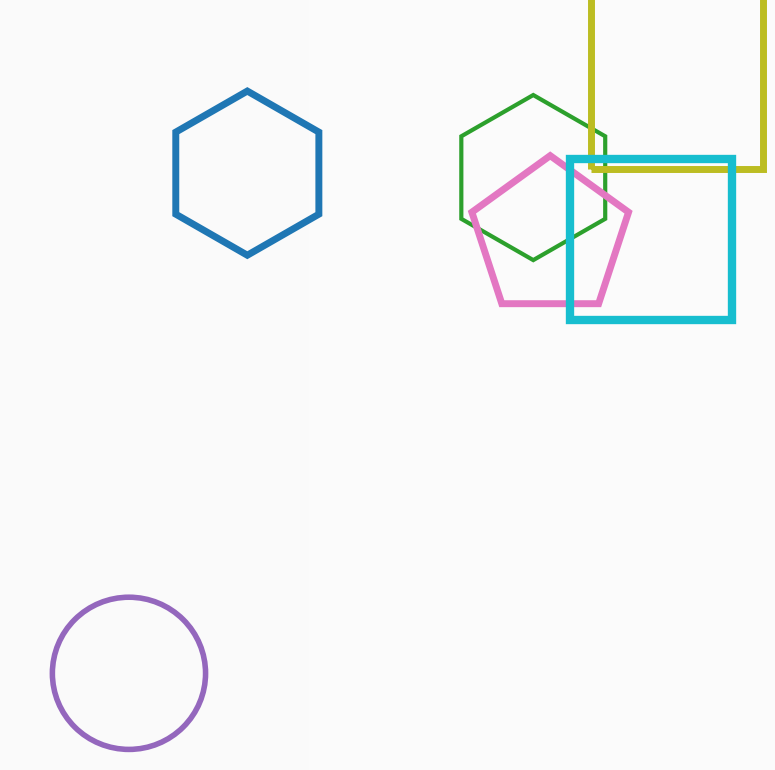[{"shape": "hexagon", "thickness": 2.5, "radius": 0.53, "center": [0.319, 0.775]}, {"shape": "hexagon", "thickness": 1.5, "radius": 0.54, "center": [0.688, 0.769]}, {"shape": "circle", "thickness": 2, "radius": 0.49, "center": [0.166, 0.126]}, {"shape": "pentagon", "thickness": 2.5, "radius": 0.53, "center": [0.71, 0.692]}, {"shape": "square", "thickness": 2.5, "radius": 0.55, "center": [0.873, 0.891]}, {"shape": "square", "thickness": 3, "radius": 0.52, "center": [0.84, 0.689]}]